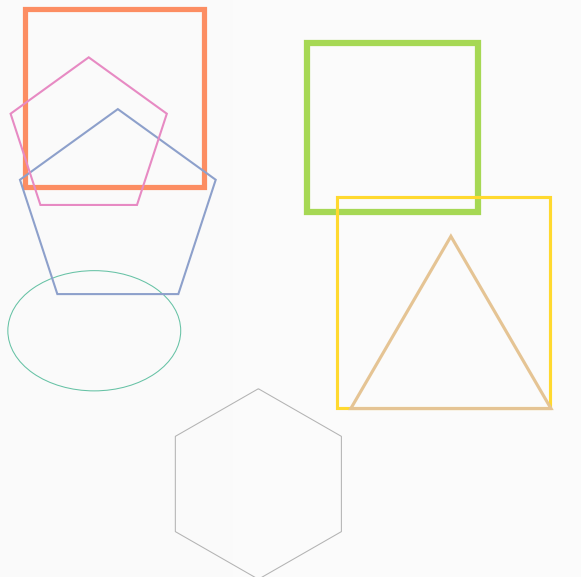[{"shape": "oval", "thickness": 0.5, "radius": 0.74, "center": [0.162, 0.426]}, {"shape": "square", "thickness": 2.5, "radius": 0.77, "center": [0.197, 0.83]}, {"shape": "pentagon", "thickness": 1, "radius": 0.89, "center": [0.203, 0.633]}, {"shape": "pentagon", "thickness": 1, "radius": 0.71, "center": [0.153, 0.759]}, {"shape": "square", "thickness": 3, "radius": 0.73, "center": [0.675, 0.778]}, {"shape": "square", "thickness": 1.5, "radius": 0.92, "center": [0.764, 0.475]}, {"shape": "triangle", "thickness": 1.5, "radius": 0.99, "center": [0.776, 0.391]}, {"shape": "hexagon", "thickness": 0.5, "radius": 0.82, "center": [0.444, 0.161]}]